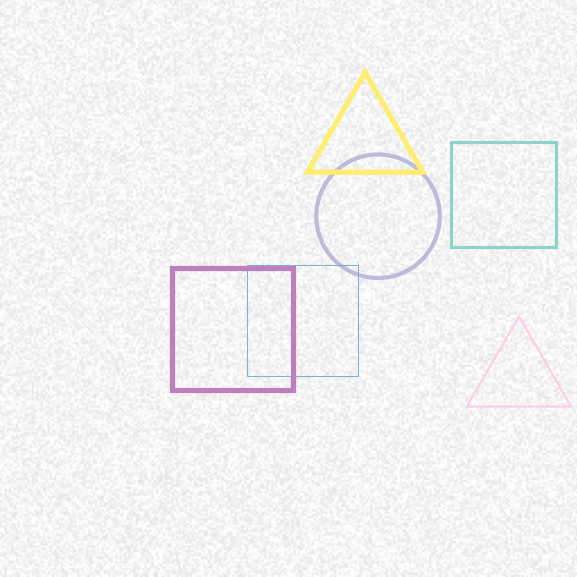[{"shape": "square", "thickness": 1.5, "radius": 0.45, "center": [0.872, 0.662]}, {"shape": "circle", "thickness": 2, "radius": 0.53, "center": [0.655, 0.625]}, {"shape": "square", "thickness": 0.5, "radius": 0.48, "center": [0.524, 0.443]}, {"shape": "triangle", "thickness": 1, "radius": 0.52, "center": [0.899, 0.347]}, {"shape": "square", "thickness": 2.5, "radius": 0.53, "center": [0.403, 0.43]}, {"shape": "triangle", "thickness": 2.5, "radius": 0.58, "center": [0.632, 0.759]}]